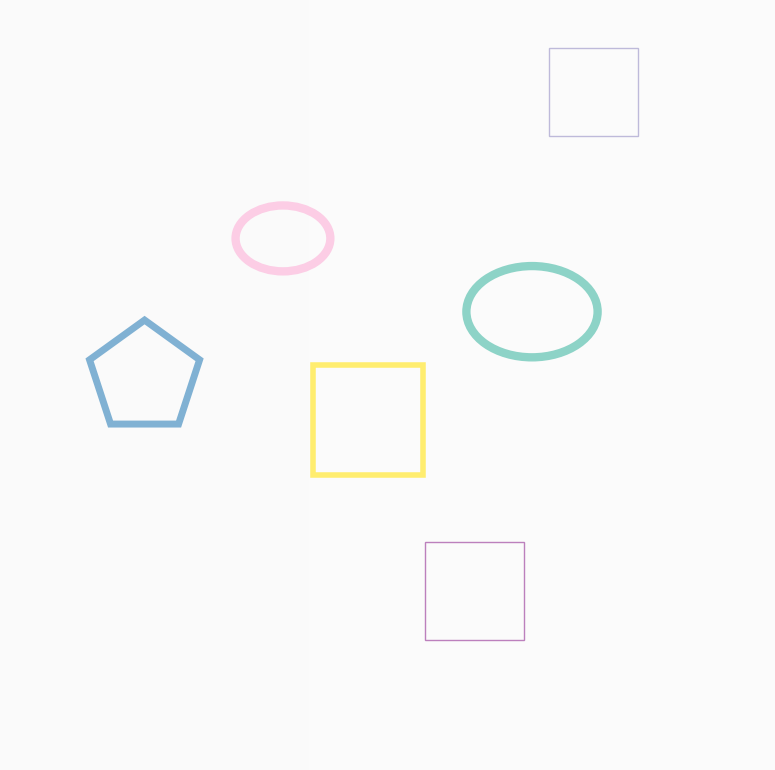[{"shape": "oval", "thickness": 3, "radius": 0.42, "center": [0.686, 0.595]}, {"shape": "square", "thickness": 0.5, "radius": 0.29, "center": [0.766, 0.88]}, {"shape": "pentagon", "thickness": 2.5, "radius": 0.37, "center": [0.187, 0.51]}, {"shape": "oval", "thickness": 3, "radius": 0.31, "center": [0.365, 0.69]}, {"shape": "square", "thickness": 0.5, "radius": 0.32, "center": [0.612, 0.233]}, {"shape": "square", "thickness": 2, "radius": 0.36, "center": [0.474, 0.455]}]